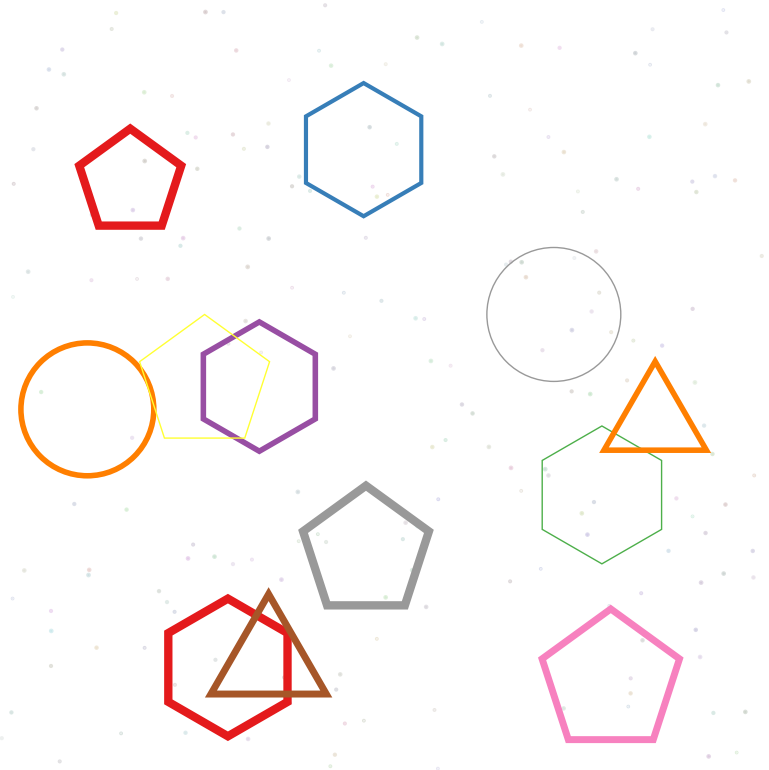[{"shape": "hexagon", "thickness": 3, "radius": 0.45, "center": [0.296, 0.133]}, {"shape": "pentagon", "thickness": 3, "radius": 0.35, "center": [0.169, 0.763]}, {"shape": "hexagon", "thickness": 1.5, "radius": 0.43, "center": [0.472, 0.806]}, {"shape": "hexagon", "thickness": 0.5, "radius": 0.45, "center": [0.782, 0.357]}, {"shape": "hexagon", "thickness": 2, "radius": 0.42, "center": [0.337, 0.498]}, {"shape": "triangle", "thickness": 2, "radius": 0.38, "center": [0.851, 0.454]}, {"shape": "circle", "thickness": 2, "radius": 0.43, "center": [0.113, 0.468]}, {"shape": "pentagon", "thickness": 0.5, "radius": 0.44, "center": [0.266, 0.503]}, {"shape": "triangle", "thickness": 2.5, "radius": 0.43, "center": [0.349, 0.142]}, {"shape": "pentagon", "thickness": 2.5, "radius": 0.47, "center": [0.793, 0.115]}, {"shape": "pentagon", "thickness": 3, "radius": 0.43, "center": [0.475, 0.283]}, {"shape": "circle", "thickness": 0.5, "radius": 0.43, "center": [0.719, 0.592]}]